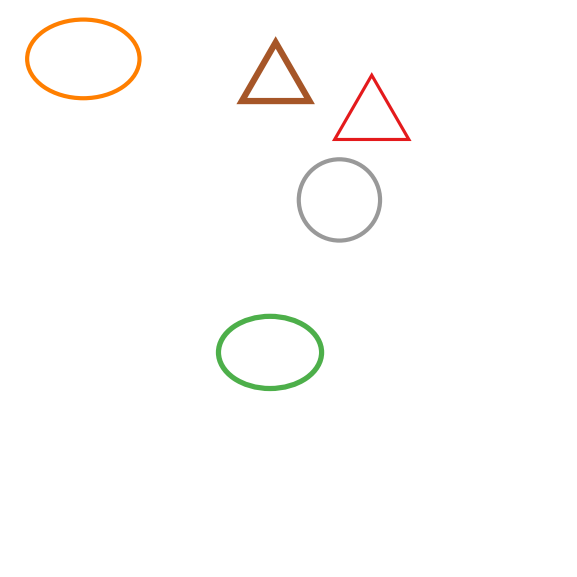[{"shape": "triangle", "thickness": 1.5, "radius": 0.37, "center": [0.644, 0.795]}, {"shape": "oval", "thickness": 2.5, "radius": 0.45, "center": [0.468, 0.389]}, {"shape": "oval", "thickness": 2, "radius": 0.49, "center": [0.144, 0.897]}, {"shape": "triangle", "thickness": 3, "radius": 0.34, "center": [0.477, 0.858]}, {"shape": "circle", "thickness": 2, "radius": 0.35, "center": [0.588, 0.653]}]